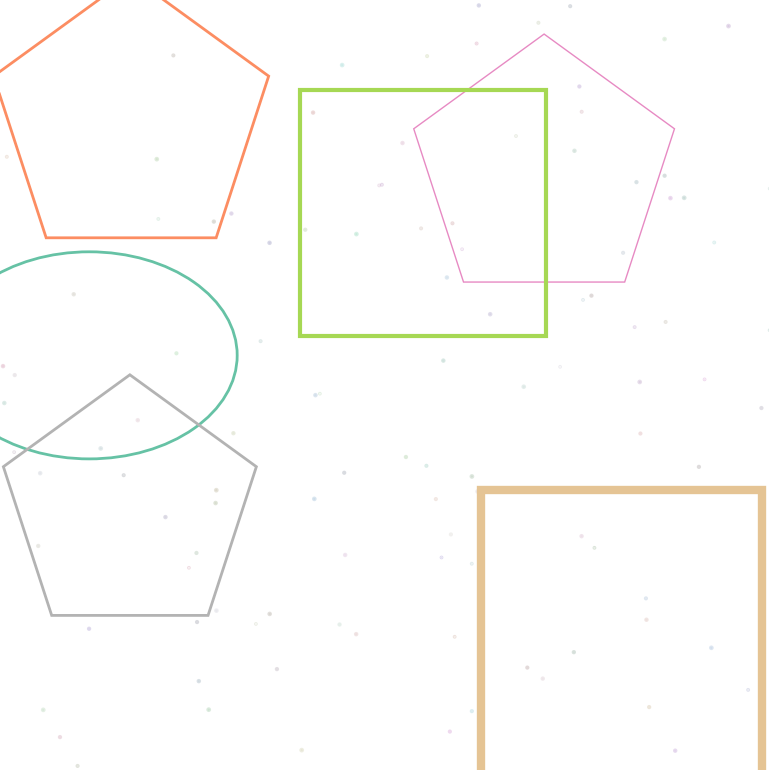[{"shape": "oval", "thickness": 1, "radius": 0.96, "center": [0.116, 0.539]}, {"shape": "pentagon", "thickness": 1, "radius": 0.94, "center": [0.17, 0.843]}, {"shape": "pentagon", "thickness": 0.5, "radius": 0.89, "center": [0.707, 0.778]}, {"shape": "square", "thickness": 1.5, "radius": 0.8, "center": [0.549, 0.723]}, {"shape": "square", "thickness": 3, "radius": 0.91, "center": [0.807, 0.181]}, {"shape": "pentagon", "thickness": 1, "radius": 0.86, "center": [0.169, 0.341]}]